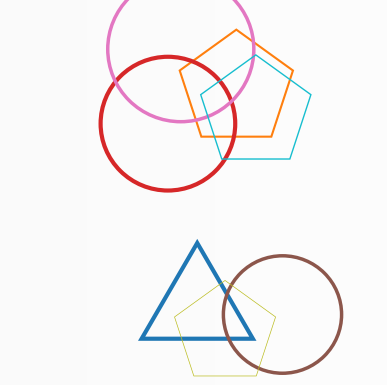[{"shape": "triangle", "thickness": 3, "radius": 0.83, "center": [0.509, 0.203]}, {"shape": "pentagon", "thickness": 1.5, "radius": 0.77, "center": [0.61, 0.769]}, {"shape": "circle", "thickness": 3, "radius": 0.87, "center": [0.433, 0.679]}, {"shape": "circle", "thickness": 2.5, "radius": 0.76, "center": [0.729, 0.183]}, {"shape": "circle", "thickness": 2.5, "radius": 0.94, "center": [0.467, 0.872]}, {"shape": "pentagon", "thickness": 0.5, "radius": 0.69, "center": [0.581, 0.134]}, {"shape": "pentagon", "thickness": 1, "radius": 0.75, "center": [0.66, 0.708]}]